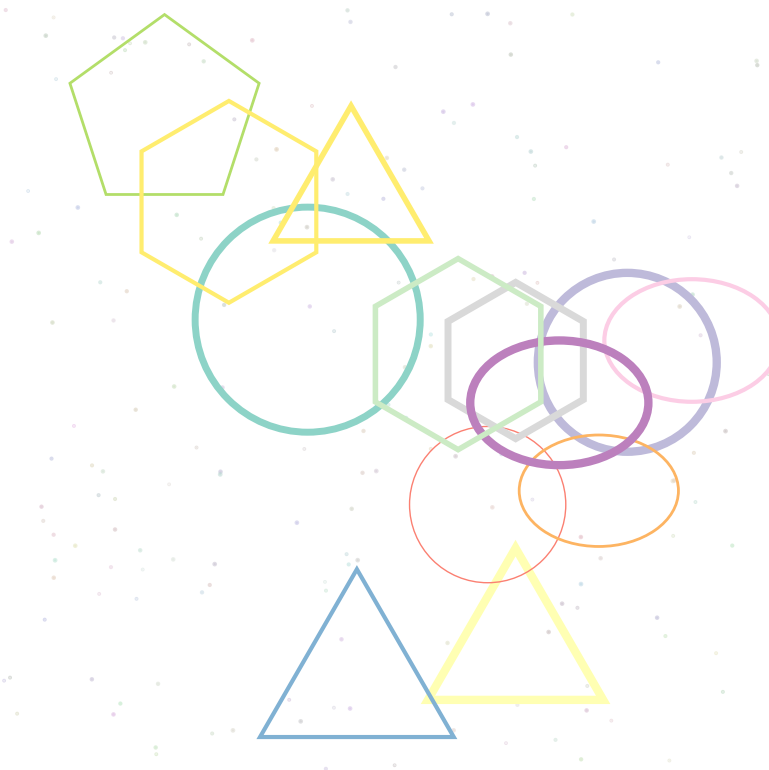[{"shape": "circle", "thickness": 2.5, "radius": 0.73, "center": [0.4, 0.585]}, {"shape": "triangle", "thickness": 3, "radius": 0.66, "center": [0.67, 0.157]}, {"shape": "circle", "thickness": 3, "radius": 0.58, "center": [0.815, 0.529]}, {"shape": "circle", "thickness": 0.5, "radius": 0.51, "center": [0.633, 0.345]}, {"shape": "triangle", "thickness": 1.5, "radius": 0.73, "center": [0.463, 0.115]}, {"shape": "oval", "thickness": 1, "radius": 0.52, "center": [0.778, 0.363]}, {"shape": "pentagon", "thickness": 1, "radius": 0.65, "center": [0.214, 0.852]}, {"shape": "oval", "thickness": 1.5, "radius": 0.57, "center": [0.899, 0.558]}, {"shape": "hexagon", "thickness": 2.5, "radius": 0.51, "center": [0.67, 0.532]}, {"shape": "oval", "thickness": 3, "radius": 0.58, "center": [0.726, 0.477]}, {"shape": "hexagon", "thickness": 2, "radius": 0.62, "center": [0.595, 0.54]}, {"shape": "triangle", "thickness": 2, "radius": 0.58, "center": [0.456, 0.746]}, {"shape": "hexagon", "thickness": 1.5, "radius": 0.66, "center": [0.297, 0.738]}]